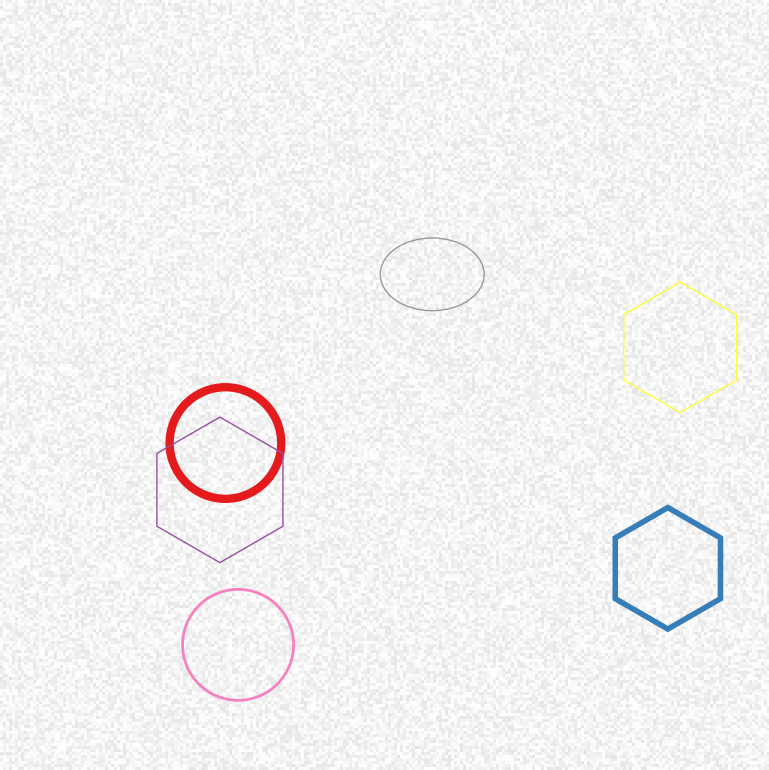[{"shape": "circle", "thickness": 3, "radius": 0.36, "center": [0.293, 0.425]}, {"shape": "hexagon", "thickness": 2, "radius": 0.39, "center": [0.867, 0.262]}, {"shape": "hexagon", "thickness": 0.5, "radius": 0.47, "center": [0.286, 0.364]}, {"shape": "hexagon", "thickness": 0.5, "radius": 0.42, "center": [0.883, 0.549]}, {"shape": "circle", "thickness": 1, "radius": 0.36, "center": [0.309, 0.163]}, {"shape": "oval", "thickness": 0.5, "radius": 0.34, "center": [0.561, 0.644]}]